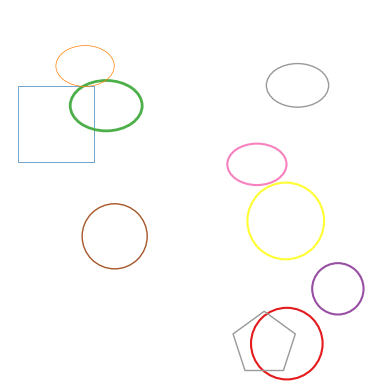[{"shape": "circle", "thickness": 1.5, "radius": 0.46, "center": [0.745, 0.107]}, {"shape": "square", "thickness": 0.5, "radius": 0.49, "center": [0.146, 0.678]}, {"shape": "oval", "thickness": 2, "radius": 0.47, "center": [0.276, 0.726]}, {"shape": "circle", "thickness": 1.5, "radius": 0.33, "center": [0.878, 0.25]}, {"shape": "oval", "thickness": 0.5, "radius": 0.38, "center": [0.221, 0.829]}, {"shape": "circle", "thickness": 1.5, "radius": 0.5, "center": [0.742, 0.426]}, {"shape": "circle", "thickness": 1, "radius": 0.42, "center": [0.298, 0.386]}, {"shape": "oval", "thickness": 1.5, "radius": 0.38, "center": [0.667, 0.573]}, {"shape": "pentagon", "thickness": 1, "radius": 0.42, "center": [0.686, 0.106]}, {"shape": "oval", "thickness": 1, "radius": 0.4, "center": [0.773, 0.778]}]